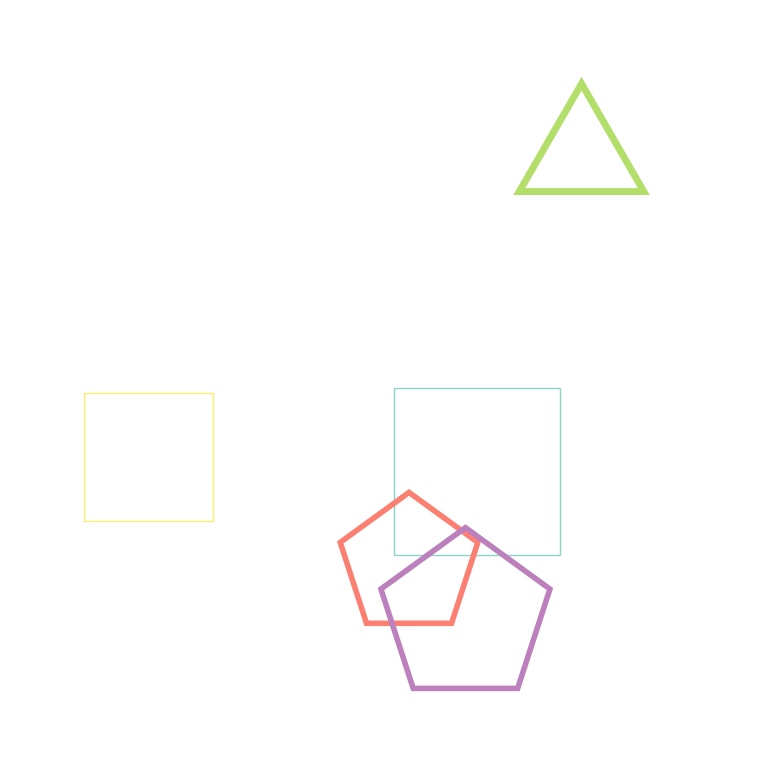[{"shape": "square", "thickness": 0.5, "radius": 0.54, "center": [0.62, 0.388]}, {"shape": "pentagon", "thickness": 2, "radius": 0.47, "center": [0.531, 0.267]}, {"shape": "triangle", "thickness": 2.5, "radius": 0.47, "center": [0.755, 0.798]}, {"shape": "pentagon", "thickness": 2, "radius": 0.58, "center": [0.604, 0.199]}, {"shape": "square", "thickness": 0.5, "radius": 0.42, "center": [0.193, 0.406]}]